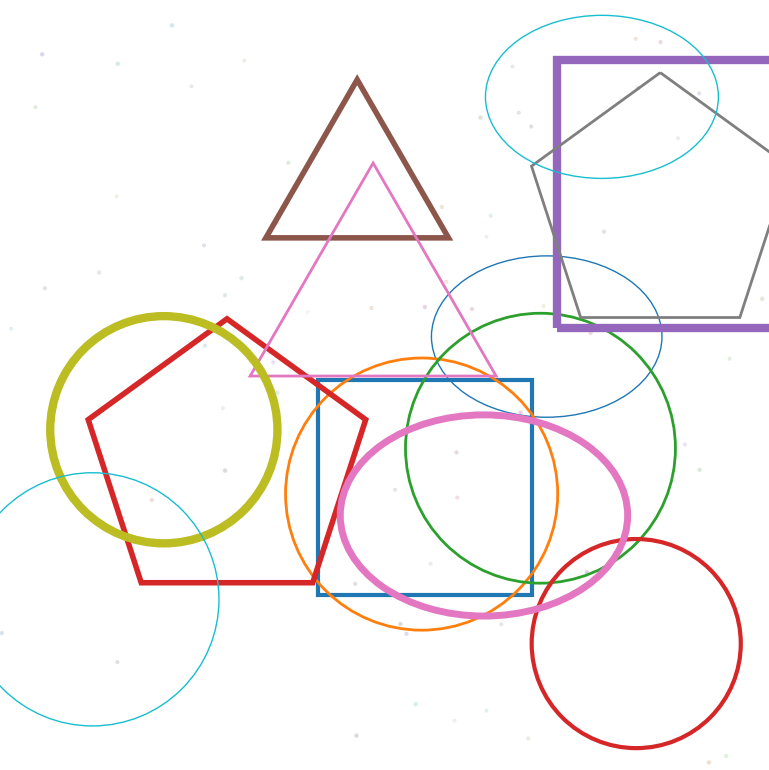[{"shape": "oval", "thickness": 0.5, "radius": 0.75, "center": [0.71, 0.563]}, {"shape": "square", "thickness": 1.5, "radius": 0.7, "center": [0.552, 0.367]}, {"shape": "circle", "thickness": 1, "radius": 0.88, "center": [0.548, 0.358]}, {"shape": "circle", "thickness": 1, "radius": 0.88, "center": [0.702, 0.418]}, {"shape": "circle", "thickness": 1.5, "radius": 0.68, "center": [0.826, 0.164]}, {"shape": "pentagon", "thickness": 2, "radius": 0.95, "center": [0.295, 0.396]}, {"shape": "square", "thickness": 3, "radius": 0.87, "center": [0.897, 0.748]}, {"shape": "triangle", "thickness": 2, "radius": 0.68, "center": [0.464, 0.76]}, {"shape": "triangle", "thickness": 1, "radius": 0.92, "center": [0.485, 0.604]}, {"shape": "oval", "thickness": 2.5, "radius": 0.93, "center": [0.629, 0.331]}, {"shape": "pentagon", "thickness": 1, "radius": 0.88, "center": [0.857, 0.73]}, {"shape": "circle", "thickness": 3, "radius": 0.74, "center": [0.213, 0.442]}, {"shape": "oval", "thickness": 0.5, "radius": 0.76, "center": [0.782, 0.874]}, {"shape": "circle", "thickness": 0.5, "radius": 0.82, "center": [0.12, 0.222]}]